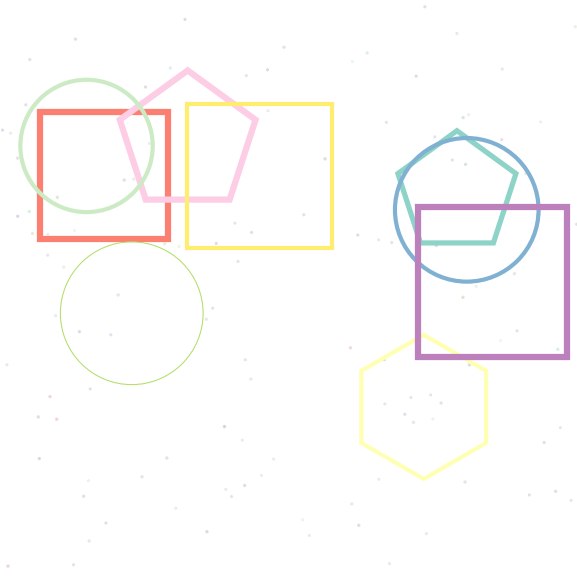[{"shape": "pentagon", "thickness": 2.5, "radius": 0.54, "center": [0.791, 0.665]}, {"shape": "hexagon", "thickness": 2, "radius": 0.62, "center": [0.734, 0.295]}, {"shape": "square", "thickness": 3, "radius": 0.55, "center": [0.18, 0.695]}, {"shape": "circle", "thickness": 2, "radius": 0.62, "center": [0.808, 0.636]}, {"shape": "circle", "thickness": 0.5, "radius": 0.62, "center": [0.228, 0.457]}, {"shape": "pentagon", "thickness": 3, "radius": 0.62, "center": [0.325, 0.754]}, {"shape": "square", "thickness": 3, "radius": 0.65, "center": [0.853, 0.51]}, {"shape": "circle", "thickness": 2, "radius": 0.57, "center": [0.15, 0.746]}, {"shape": "square", "thickness": 2, "radius": 0.62, "center": [0.449, 0.694]}]